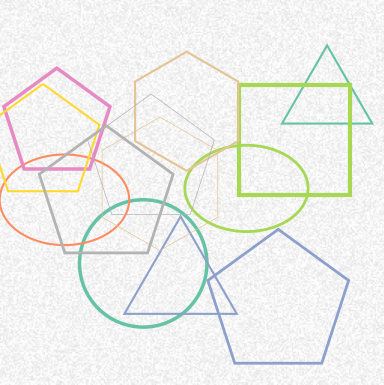[{"shape": "circle", "thickness": 2.5, "radius": 0.83, "center": [0.372, 0.316]}, {"shape": "triangle", "thickness": 1.5, "radius": 0.68, "center": [0.85, 0.747]}, {"shape": "oval", "thickness": 1.5, "radius": 0.84, "center": [0.167, 0.481]}, {"shape": "triangle", "thickness": 1.5, "radius": 0.84, "center": [0.469, 0.269]}, {"shape": "pentagon", "thickness": 2, "radius": 0.96, "center": [0.723, 0.212]}, {"shape": "pentagon", "thickness": 2.5, "radius": 0.72, "center": [0.148, 0.678]}, {"shape": "oval", "thickness": 2, "radius": 0.8, "center": [0.64, 0.511]}, {"shape": "square", "thickness": 3, "radius": 0.72, "center": [0.766, 0.636]}, {"shape": "pentagon", "thickness": 1.5, "radius": 0.77, "center": [0.112, 0.628]}, {"shape": "hexagon", "thickness": 1.5, "radius": 0.77, "center": [0.485, 0.711]}, {"shape": "hexagon", "thickness": 0.5, "radius": 0.87, "center": [0.415, 0.522]}, {"shape": "pentagon", "thickness": 2, "radius": 0.91, "center": [0.276, 0.491]}, {"shape": "pentagon", "thickness": 0.5, "radius": 0.87, "center": [0.392, 0.583]}]